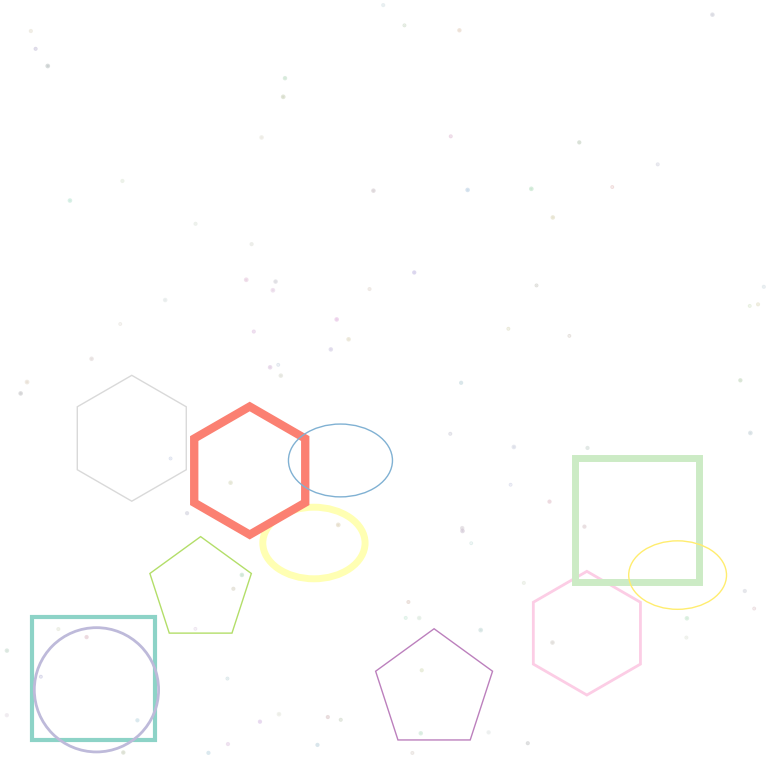[{"shape": "square", "thickness": 1.5, "radius": 0.4, "center": [0.122, 0.119]}, {"shape": "oval", "thickness": 2.5, "radius": 0.33, "center": [0.408, 0.295]}, {"shape": "circle", "thickness": 1, "radius": 0.4, "center": [0.125, 0.104]}, {"shape": "hexagon", "thickness": 3, "radius": 0.42, "center": [0.324, 0.389]}, {"shape": "oval", "thickness": 0.5, "radius": 0.34, "center": [0.442, 0.402]}, {"shape": "pentagon", "thickness": 0.5, "radius": 0.35, "center": [0.261, 0.234]}, {"shape": "hexagon", "thickness": 1, "radius": 0.4, "center": [0.762, 0.178]}, {"shape": "hexagon", "thickness": 0.5, "radius": 0.41, "center": [0.171, 0.431]}, {"shape": "pentagon", "thickness": 0.5, "radius": 0.4, "center": [0.564, 0.104]}, {"shape": "square", "thickness": 2.5, "radius": 0.4, "center": [0.828, 0.325]}, {"shape": "oval", "thickness": 0.5, "radius": 0.32, "center": [0.88, 0.253]}]